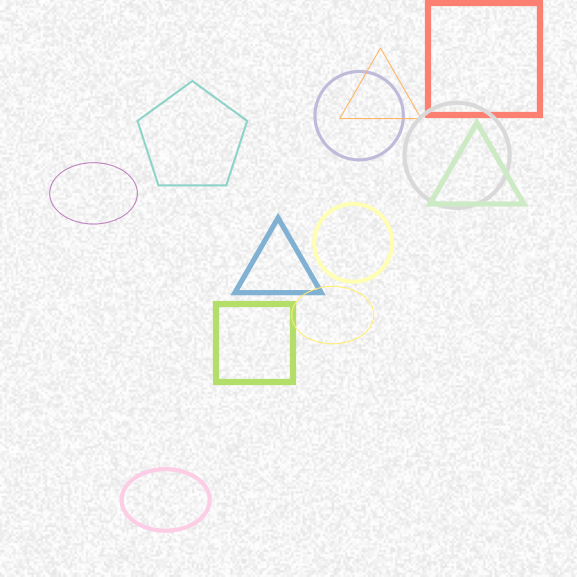[{"shape": "pentagon", "thickness": 1, "radius": 0.5, "center": [0.333, 0.759]}, {"shape": "circle", "thickness": 2, "radius": 0.34, "center": [0.612, 0.579]}, {"shape": "circle", "thickness": 1.5, "radius": 0.38, "center": [0.622, 0.799]}, {"shape": "square", "thickness": 3, "radius": 0.48, "center": [0.838, 0.897]}, {"shape": "triangle", "thickness": 2.5, "radius": 0.43, "center": [0.482, 0.536]}, {"shape": "triangle", "thickness": 0.5, "radius": 0.41, "center": [0.659, 0.835]}, {"shape": "square", "thickness": 3, "radius": 0.34, "center": [0.441, 0.405]}, {"shape": "oval", "thickness": 2, "radius": 0.38, "center": [0.287, 0.133]}, {"shape": "circle", "thickness": 2, "radius": 0.45, "center": [0.791, 0.73]}, {"shape": "oval", "thickness": 0.5, "radius": 0.38, "center": [0.162, 0.664]}, {"shape": "triangle", "thickness": 2.5, "radius": 0.47, "center": [0.826, 0.693]}, {"shape": "oval", "thickness": 0.5, "radius": 0.36, "center": [0.576, 0.454]}]